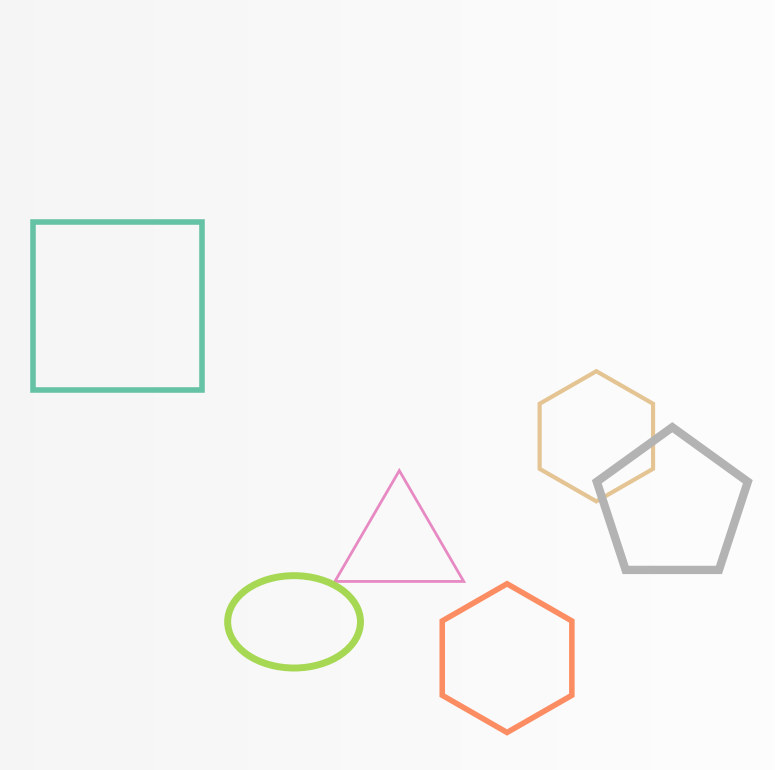[{"shape": "square", "thickness": 2, "radius": 0.55, "center": [0.152, 0.602]}, {"shape": "hexagon", "thickness": 2, "radius": 0.48, "center": [0.654, 0.145]}, {"shape": "triangle", "thickness": 1, "radius": 0.48, "center": [0.515, 0.293]}, {"shape": "oval", "thickness": 2.5, "radius": 0.43, "center": [0.379, 0.192]}, {"shape": "hexagon", "thickness": 1.5, "radius": 0.42, "center": [0.769, 0.433]}, {"shape": "pentagon", "thickness": 3, "radius": 0.51, "center": [0.867, 0.343]}]